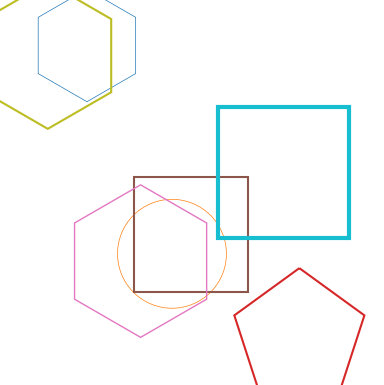[{"shape": "hexagon", "thickness": 0.5, "radius": 0.73, "center": [0.226, 0.882]}, {"shape": "circle", "thickness": 0.5, "radius": 0.71, "center": [0.447, 0.341]}, {"shape": "pentagon", "thickness": 1.5, "radius": 0.89, "center": [0.778, 0.126]}, {"shape": "square", "thickness": 1.5, "radius": 0.74, "center": [0.496, 0.391]}, {"shape": "hexagon", "thickness": 1, "radius": 0.99, "center": [0.365, 0.322]}, {"shape": "hexagon", "thickness": 1.5, "radius": 0.95, "center": [0.124, 0.855]}, {"shape": "square", "thickness": 3, "radius": 0.85, "center": [0.737, 0.551]}]